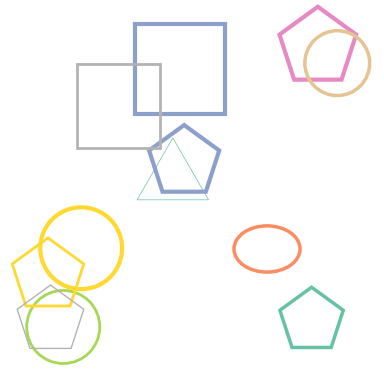[{"shape": "pentagon", "thickness": 2.5, "radius": 0.43, "center": [0.809, 0.167]}, {"shape": "triangle", "thickness": 0.5, "radius": 0.54, "center": [0.449, 0.535]}, {"shape": "oval", "thickness": 2.5, "radius": 0.43, "center": [0.694, 0.353]}, {"shape": "square", "thickness": 3, "radius": 0.59, "center": [0.467, 0.82]}, {"shape": "pentagon", "thickness": 3, "radius": 0.48, "center": [0.478, 0.579]}, {"shape": "pentagon", "thickness": 3, "radius": 0.52, "center": [0.826, 0.878]}, {"shape": "circle", "thickness": 2, "radius": 0.47, "center": [0.164, 0.151]}, {"shape": "pentagon", "thickness": 2, "radius": 0.49, "center": [0.125, 0.284]}, {"shape": "circle", "thickness": 3, "radius": 0.53, "center": [0.211, 0.355]}, {"shape": "circle", "thickness": 2.5, "radius": 0.42, "center": [0.876, 0.836]}, {"shape": "pentagon", "thickness": 1, "radius": 0.45, "center": [0.131, 0.169]}, {"shape": "square", "thickness": 2, "radius": 0.55, "center": [0.308, 0.725]}]